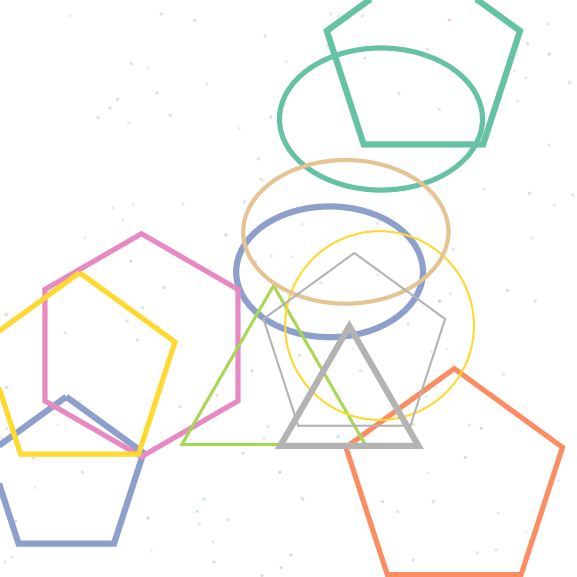[{"shape": "pentagon", "thickness": 3, "radius": 0.88, "center": [0.733, 0.891]}, {"shape": "oval", "thickness": 2.5, "radius": 0.88, "center": [0.66, 0.793]}, {"shape": "pentagon", "thickness": 2.5, "radius": 0.99, "center": [0.787, 0.164]}, {"shape": "pentagon", "thickness": 3, "radius": 0.7, "center": [0.115, 0.172]}, {"shape": "oval", "thickness": 3, "radius": 0.81, "center": [0.571, 0.528]}, {"shape": "hexagon", "thickness": 2.5, "radius": 0.97, "center": [0.245, 0.401]}, {"shape": "triangle", "thickness": 1.5, "radius": 0.92, "center": [0.474, 0.321]}, {"shape": "pentagon", "thickness": 2.5, "radius": 0.87, "center": [0.138, 0.353]}, {"shape": "circle", "thickness": 1, "radius": 0.82, "center": [0.657, 0.435]}, {"shape": "oval", "thickness": 2, "radius": 0.89, "center": [0.599, 0.598]}, {"shape": "triangle", "thickness": 3, "radius": 0.69, "center": [0.605, 0.296]}, {"shape": "pentagon", "thickness": 1, "radius": 0.83, "center": [0.614, 0.396]}]